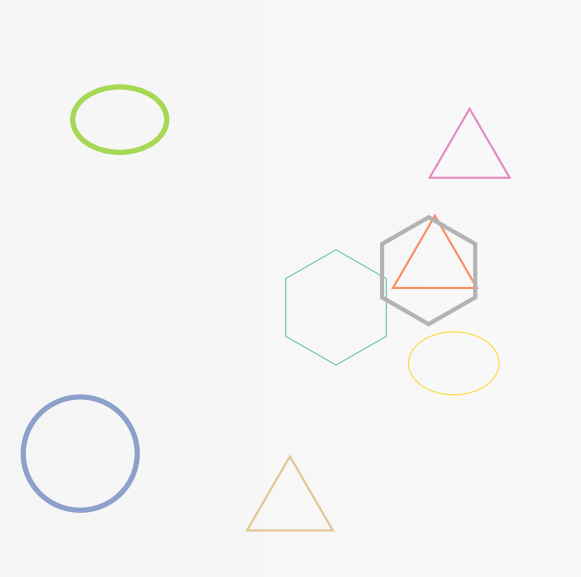[{"shape": "hexagon", "thickness": 0.5, "radius": 0.5, "center": [0.578, 0.467]}, {"shape": "triangle", "thickness": 1, "radius": 0.42, "center": [0.748, 0.542]}, {"shape": "circle", "thickness": 2.5, "radius": 0.49, "center": [0.138, 0.214]}, {"shape": "triangle", "thickness": 1, "radius": 0.4, "center": [0.808, 0.731]}, {"shape": "oval", "thickness": 2.5, "radius": 0.4, "center": [0.206, 0.792]}, {"shape": "oval", "thickness": 0.5, "radius": 0.39, "center": [0.781, 0.37]}, {"shape": "triangle", "thickness": 1, "radius": 0.43, "center": [0.499, 0.123]}, {"shape": "hexagon", "thickness": 2, "radius": 0.46, "center": [0.737, 0.53]}]